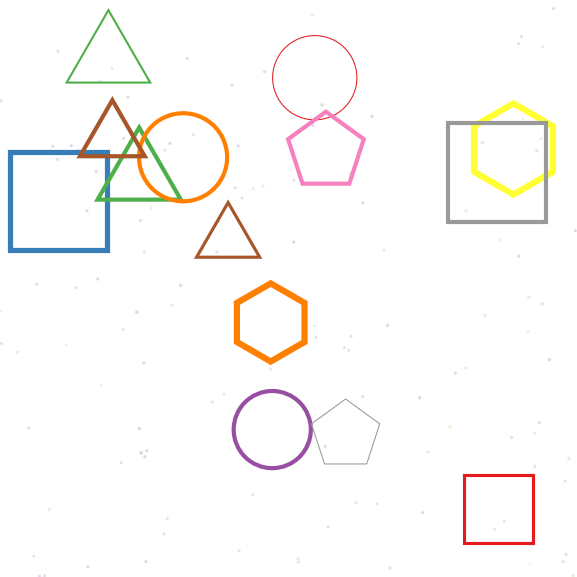[{"shape": "square", "thickness": 1.5, "radius": 0.3, "center": [0.863, 0.118]}, {"shape": "circle", "thickness": 0.5, "radius": 0.36, "center": [0.545, 0.865]}, {"shape": "square", "thickness": 2.5, "radius": 0.42, "center": [0.101, 0.651]}, {"shape": "triangle", "thickness": 2, "radius": 0.42, "center": [0.241, 0.695]}, {"shape": "triangle", "thickness": 1, "radius": 0.42, "center": [0.188, 0.898]}, {"shape": "circle", "thickness": 2, "radius": 0.33, "center": [0.471, 0.255]}, {"shape": "hexagon", "thickness": 3, "radius": 0.34, "center": [0.469, 0.441]}, {"shape": "circle", "thickness": 2, "radius": 0.38, "center": [0.317, 0.727]}, {"shape": "hexagon", "thickness": 3, "radius": 0.39, "center": [0.889, 0.741]}, {"shape": "triangle", "thickness": 1.5, "radius": 0.32, "center": [0.395, 0.585]}, {"shape": "triangle", "thickness": 2, "radius": 0.32, "center": [0.195, 0.761]}, {"shape": "pentagon", "thickness": 2, "radius": 0.34, "center": [0.564, 0.737]}, {"shape": "square", "thickness": 2, "radius": 0.43, "center": [0.86, 0.7]}, {"shape": "pentagon", "thickness": 0.5, "radius": 0.31, "center": [0.598, 0.246]}]